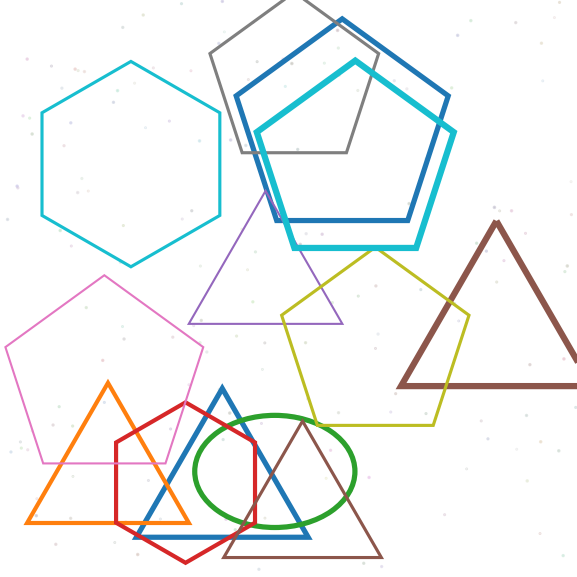[{"shape": "pentagon", "thickness": 2.5, "radius": 0.97, "center": [0.593, 0.773]}, {"shape": "triangle", "thickness": 2.5, "radius": 0.86, "center": [0.385, 0.155]}, {"shape": "triangle", "thickness": 2, "radius": 0.81, "center": [0.187, 0.174]}, {"shape": "oval", "thickness": 2.5, "radius": 0.69, "center": [0.476, 0.183]}, {"shape": "hexagon", "thickness": 2, "radius": 0.69, "center": [0.321, 0.163]}, {"shape": "triangle", "thickness": 1, "radius": 0.77, "center": [0.46, 0.515]}, {"shape": "triangle", "thickness": 1.5, "radius": 0.79, "center": [0.524, 0.112]}, {"shape": "triangle", "thickness": 3, "radius": 0.95, "center": [0.86, 0.426]}, {"shape": "pentagon", "thickness": 1, "radius": 0.9, "center": [0.181, 0.342]}, {"shape": "pentagon", "thickness": 1.5, "radius": 0.77, "center": [0.51, 0.859]}, {"shape": "pentagon", "thickness": 1.5, "radius": 0.85, "center": [0.65, 0.401]}, {"shape": "hexagon", "thickness": 1.5, "radius": 0.89, "center": [0.227, 0.715]}, {"shape": "pentagon", "thickness": 3, "radius": 0.9, "center": [0.615, 0.715]}]